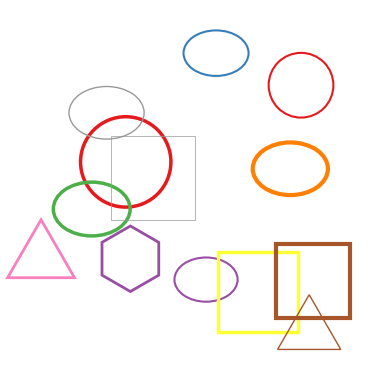[{"shape": "circle", "thickness": 1.5, "radius": 0.42, "center": [0.782, 0.779]}, {"shape": "circle", "thickness": 2.5, "radius": 0.59, "center": [0.327, 0.579]}, {"shape": "oval", "thickness": 1.5, "radius": 0.42, "center": [0.561, 0.862]}, {"shape": "oval", "thickness": 2.5, "radius": 0.5, "center": [0.238, 0.457]}, {"shape": "hexagon", "thickness": 2, "radius": 0.43, "center": [0.339, 0.328]}, {"shape": "oval", "thickness": 1.5, "radius": 0.41, "center": [0.535, 0.274]}, {"shape": "oval", "thickness": 3, "radius": 0.49, "center": [0.754, 0.562]}, {"shape": "square", "thickness": 2.5, "radius": 0.52, "center": [0.67, 0.243]}, {"shape": "square", "thickness": 3, "radius": 0.48, "center": [0.814, 0.269]}, {"shape": "triangle", "thickness": 1, "radius": 0.47, "center": [0.803, 0.14]}, {"shape": "triangle", "thickness": 2, "radius": 0.5, "center": [0.107, 0.329]}, {"shape": "oval", "thickness": 1, "radius": 0.49, "center": [0.277, 0.707]}, {"shape": "square", "thickness": 0.5, "radius": 0.55, "center": [0.397, 0.538]}]